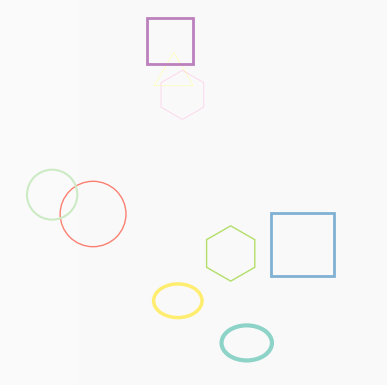[{"shape": "oval", "thickness": 3, "radius": 0.33, "center": [0.637, 0.109]}, {"shape": "triangle", "thickness": 0.5, "radius": 0.29, "center": [0.449, 0.806]}, {"shape": "circle", "thickness": 1, "radius": 0.42, "center": [0.24, 0.444]}, {"shape": "square", "thickness": 2, "radius": 0.4, "center": [0.78, 0.365]}, {"shape": "hexagon", "thickness": 1, "radius": 0.36, "center": [0.595, 0.342]}, {"shape": "hexagon", "thickness": 0.5, "radius": 0.32, "center": [0.471, 0.754]}, {"shape": "square", "thickness": 2, "radius": 0.3, "center": [0.438, 0.894]}, {"shape": "circle", "thickness": 1.5, "radius": 0.32, "center": [0.135, 0.494]}, {"shape": "oval", "thickness": 2.5, "radius": 0.31, "center": [0.459, 0.219]}]